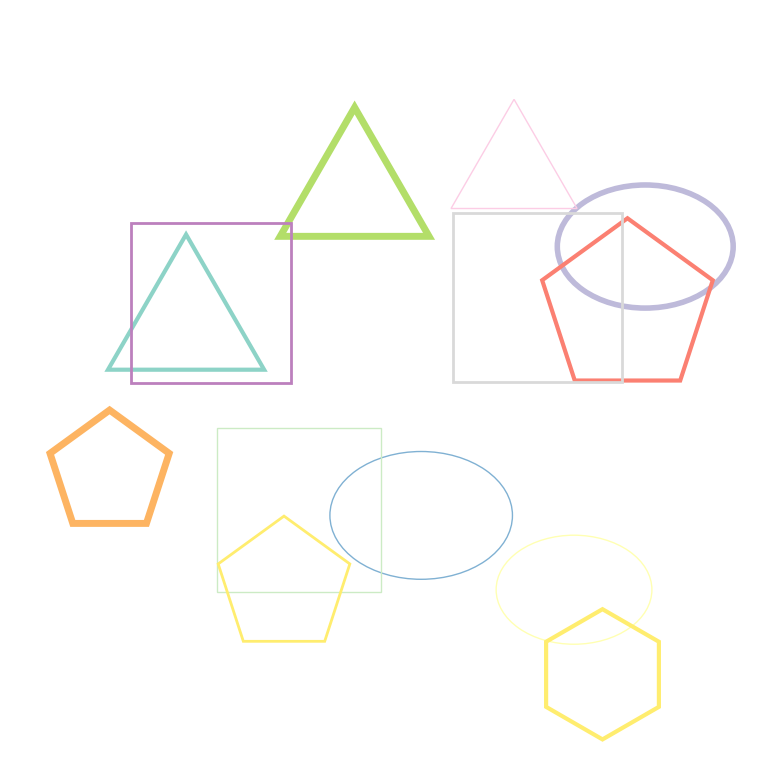[{"shape": "triangle", "thickness": 1.5, "radius": 0.59, "center": [0.242, 0.578]}, {"shape": "oval", "thickness": 0.5, "radius": 0.51, "center": [0.745, 0.234]}, {"shape": "oval", "thickness": 2, "radius": 0.57, "center": [0.838, 0.68]}, {"shape": "pentagon", "thickness": 1.5, "radius": 0.58, "center": [0.815, 0.6]}, {"shape": "oval", "thickness": 0.5, "radius": 0.59, "center": [0.547, 0.331]}, {"shape": "pentagon", "thickness": 2.5, "radius": 0.41, "center": [0.142, 0.386]}, {"shape": "triangle", "thickness": 2.5, "radius": 0.56, "center": [0.461, 0.749]}, {"shape": "triangle", "thickness": 0.5, "radius": 0.47, "center": [0.668, 0.776]}, {"shape": "square", "thickness": 1, "radius": 0.55, "center": [0.698, 0.614]}, {"shape": "square", "thickness": 1, "radius": 0.52, "center": [0.274, 0.607]}, {"shape": "square", "thickness": 0.5, "radius": 0.53, "center": [0.389, 0.337]}, {"shape": "pentagon", "thickness": 1, "radius": 0.45, "center": [0.369, 0.24]}, {"shape": "hexagon", "thickness": 1.5, "radius": 0.42, "center": [0.782, 0.124]}]